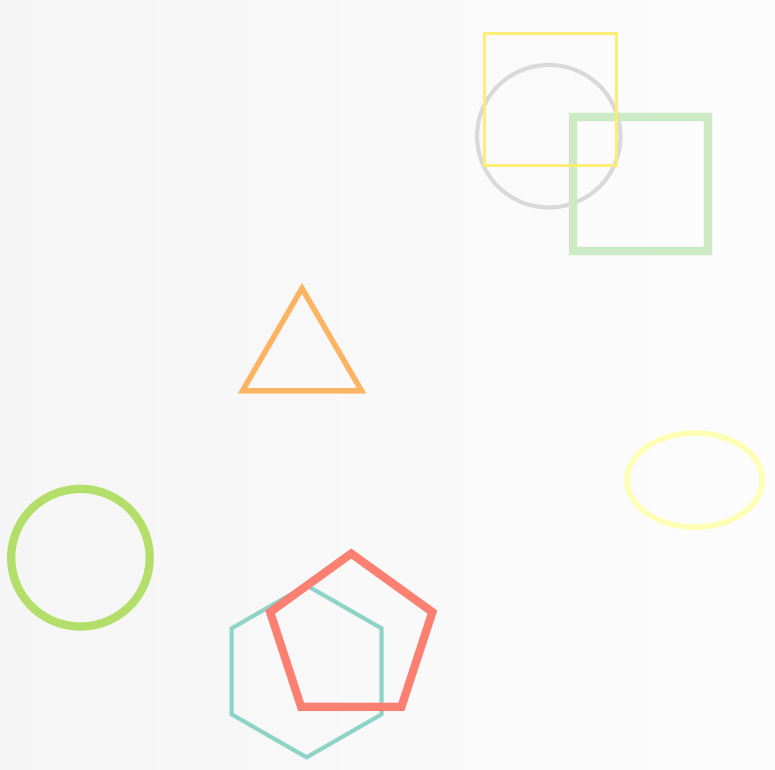[{"shape": "hexagon", "thickness": 1.5, "radius": 0.56, "center": [0.396, 0.128]}, {"shape": "oval", "thickness": 2, "radius": 0.44, "center": [0.896, 0.377]}, {"shape": "pentagon", "thickness": 3, "radius": 0.55, "center": [0.453, 0.171]}, {"shape": "triangle", "thickness": 2, "radius": 0.44, "center": [0.39, 0.537]}, {"shape": "circle", "thickness": 3, "radius": 0.45, "center": [0.104, 0.276]}, {"shape": "circle", "thickness": 1.5, "radius": 0.46, "center": [0.708, 0.823]}, {"shape": "square", "thickness": 3, "radius": 0.43, "center": [0.826, 0.761]}, {"shape": "square", "thickness": 1, "radius": 0.43, "center": [0.71, 0.871]}]